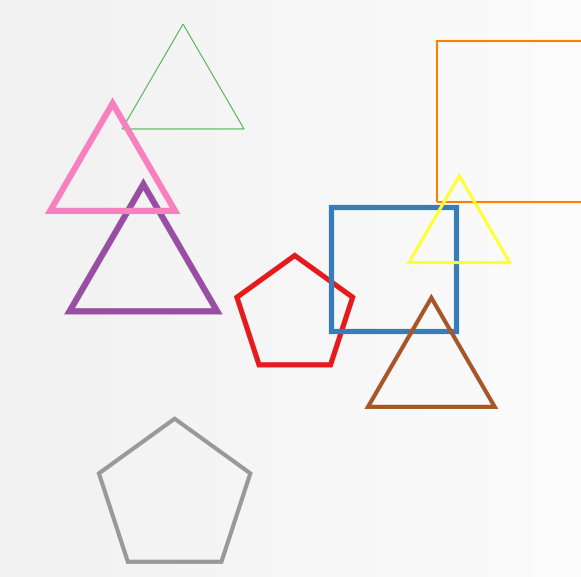[{"shape": "pentagon", "thickness": 2.5, "radius": 0.52, "center": [0.507, 0.452]}, {"shape": "square", "thickness": 2.5, "radius": 0.54, "center": [0.678, 0.533]}, {"shape": "triangle", "thickness": 0.5, "radius": 0.61, "center": [0.315, 0.836]}, {"shape": "triangle", "thickness": 3, "radius": 0.73, "center": [0.247, 0.533]}, {"shape": "square", "thickness": 1, "radius": 0.7, "center": [0.892, 0.789]}, {"shape": "triangle", "thickness": 1.5, "radius": 0.5, "center": [0.79, 0.595]}, {"shape": "triangle", "thickness": 2, "radius": 0.63, "center": [0.742, 0.358]}, {"shape": "triangle", "thickness": 3, "radius": 0.62, "center": [0.194, 0.696]}, {"shape": "pentagon", "thickness": 2, "radius": 0.68, "center": [0.3, 0.137]}]